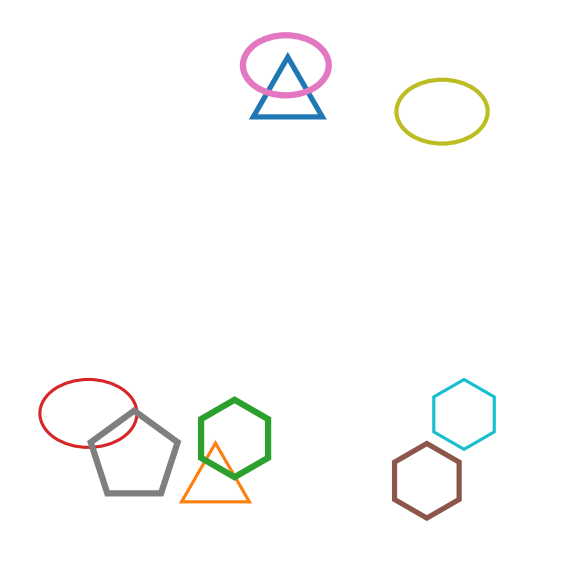[{"shape": "triangle", "thickness": 2.5, "radius": 0.35, "center": [0.498, 0.831]}, {"shape": "triangle", "thickness": 1.5, "radius": 0.34, "center": [0.373, 0.164]}, {"shape": "hexagon", "thickness": 3, "radius": 0.34, "center": [0.406, 0.24]}, {"shape": "oval", "thickness": 1.5, "radius": 0.42, "center": [0.153, 0.283]}, {"shape": "hexagon", "thickness": 2.5, "radius": 0.32, "center": [0.739, 0.167]}, {"shape": "oval", "thickness": 3, "radius": 0.37, "center": [0.495, 0.886]}, {"shape": "pentagon", "thickness": 3, "radius": 0.4, "center": [0.232, 0.209]}, {"shape": "oval", "thickness": 2, "radius": 0.39, "center": [0.765, 0.806]}, {"shape": "hexagon", "thickness": 1.5, "radius": 0.3, "center": [0.804, 0.282]}]